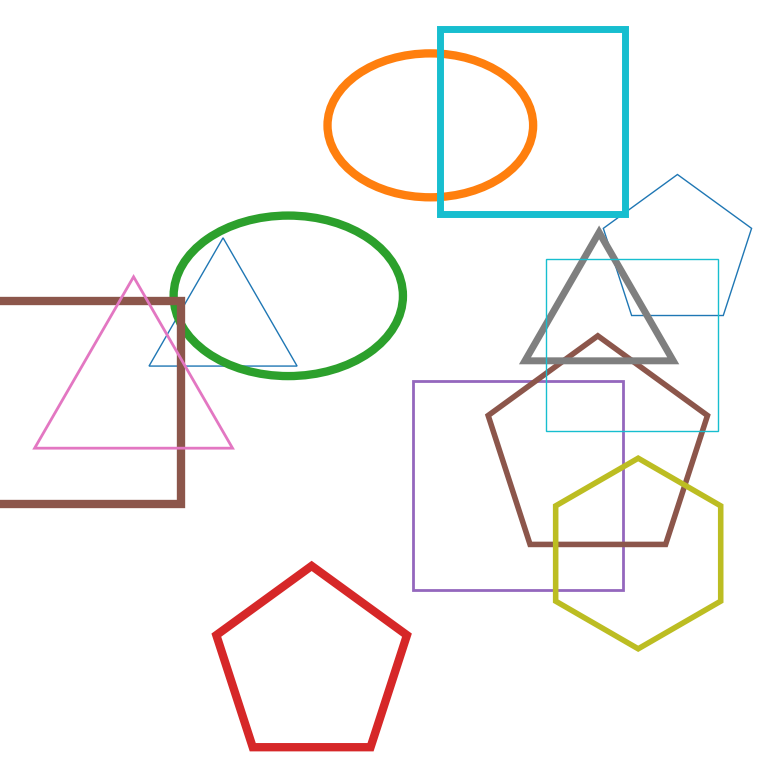[{"shape": "triangle", "thickness": 0.5, "radius": 0.56, "center": [0.29, 0.58]}, {"shape": "pentagon", "thickness": 0.5, "radius": 0.51, "center": [0.88, 0.672]}, {"shape": "oval", "thickness": 3, "radius": 0.67, "center": [0.559, 0.837]}, {"shape": "oval", "thickness": 3, "radius": 0.74, "center": [0.374, 0.616]}, {"shape": "pentagon", "thickness": 3, "radius": 0.65, "center": [0.405, 0.135]}, {"shape": "square", "thickness": 1, "radius": 0.68, "center": [0.672, 0.369]}, {"shape": "square", "thickness": 3, "radius": 0.66, "center": [0.103, 0.477]}, {"shape": "pentagon", "thickness": 2, "radius": 0.75, "center": [0.776, 0.414]}, {"shape": "triangle", "thickness": 1, "radius": 0.74, "center": [0.173, 0.492]}, {"shape": "triangle", "thickness": 2.5, "radius": 0.56, "center": [0.778, 0.587]}, {"shape": "hexagon", "thickness": 2, "radius": 0.62, "center": [0.829, 0.281]}, {"shape": "square", "thickness": 2.5, "radius": 0.6, "center": [0.691, 0.842]}, {"shape": "square", "thickness": 0.5, "radius": 0.56, "center": [0.821, 0.552]}]